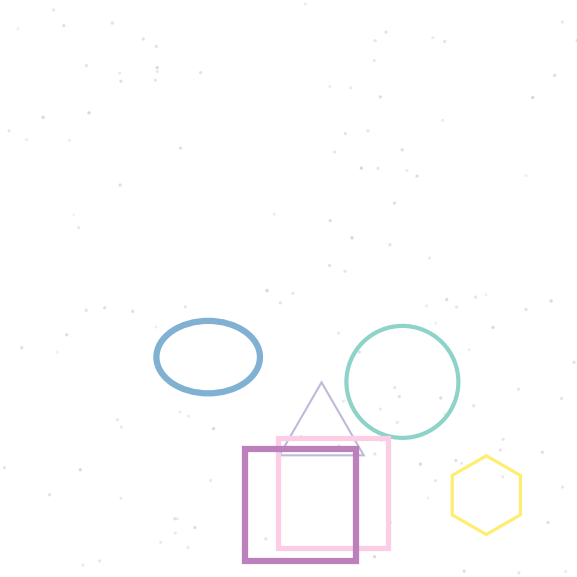[{"shape": "circle", "thickness": 2, "radius": 0.48, "center": [0.697, 0.338]}, {"shape": "triangle", "thickness": 1, "radius": 0.42, "center": [0.557, 0.253]}, {"shape": "oval", "thickness": 3, "radius": 0.45, "center": [0.361, 0.381]}, {"shape": "square", "thickness": 2.5, "radius": 0.48, "center": [0.577, 0.146]}, {"shape": "square", "thickness": 3, "radius": 0.48, "center": [0.52, 0.125]}, {"shape": "hexagon", "thickness": 1.5, "radius": 0.34, "center": [0.842, 0.142]}]